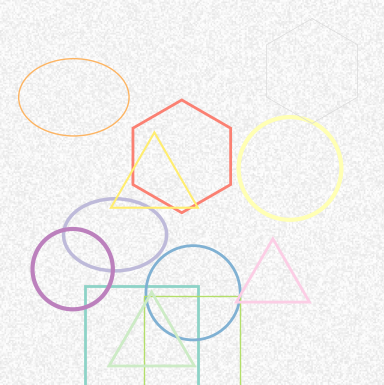[{"shape": "square", "thickness": 2, "radius": 0.73, "center": [0.367, 0.109]}, {"shape": "circle", "thickness": 3, "radius": 0.67, "center": [0.753, 0.562]}, {"shape": "oval", "thickness": 2.5, "radius": 0.67, "center": [0.299, 0.39]}, {"shape": "hexagon", "thickness": 2, "radius": 0.73, "center": [0.472, 0.594]}, {"shape": "circle", "thickness": 2, "radius": 0.61, "center": [0.501, 0.239]}, {"shape": "oval", "thickness": 1, "radius": 0.72, "center": [0.192, 0.747]}, {"shape": "square", "thickness": 1, "radius": 0.62, "center": [0.499, 0.108]}, {"shape": "triangle", "thickness": 2, "radius": 0.55, "center": [0.709, 0.27]}, {"shape": "hexagon", "thickness": 0.5, "radius": 0.68, "center": [0.811, 0.816]}, {"shape": "circle", "thickness": 3, "radius": 0.52, "center": [0.189, 0.301]}, {"shape": "triangle", "thickness": 2, "radius": 0.64, "center": [0.394, 0.113]}, {"shape": "triangle", "thickness": 1.5, "radius": 0.65, "center": [0.401, 0.526]}]